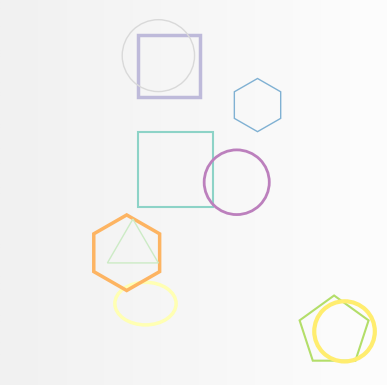[{"shape": "square", "thickness": 1.5, "radius": 0.48, "center": [0.452, 0.56]}, {"shape": "oval", "thickness": 2.5, "radius": 0.4, "center": [0.375, 0.211]}, {"shape": "square", "thickness": 2.5, "radius": 0.4, "center": [0.437, 0.828]}, {"shape": "hexagon", "thickness": 1, "radius": 0.35, "center": [0.665, 0.727]}, {"shape": "hexagon", "thickness": 2.5, "radius": 0.49, "center": [0.327, 0.344]}, {"shape": "pentagon", "thickness": 1.5, "radius": 0.47, "center": [0.862, 0.139]}, {"shape": "circle", "thickness": 1, "radius": 0.47, "center": [0.409, 0.856]}, {"shape": "circle", "thickness": 2, "radius": 0.42, "center": [0.611, 0.527]}, {"shape": "triangle", "thickness": 1, "radius": 0.38, "center": [0.343, 0.355]}, {"shape": "circle", "thickness": 3, "radius": 0.39, "center": [0.889, 0.139]}]